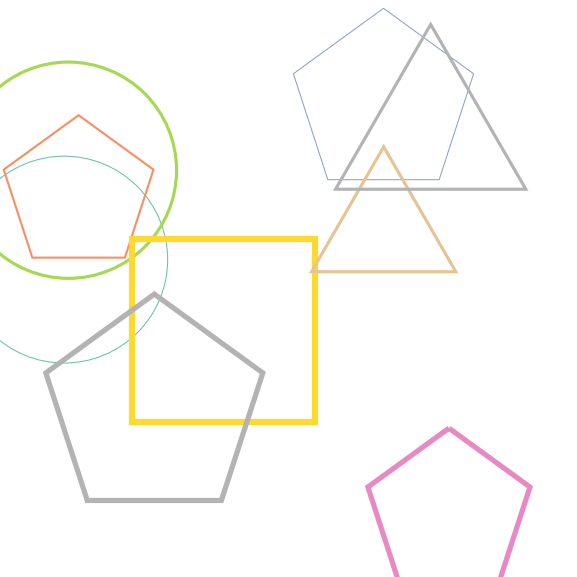[{"shape": "circle", "thickness": 0.5, "radius": 0.9, "center": [0.111, 0.55]}, {"shape": "pentagon", "thickness": 1, "radius": 0.68, "center": [0.136, 0.663]}, {"shape": "pentagon", "thickness": 0.5, "radius": 0.82, "center": [0.664, 0.821]}, {"shape": "pentagon", "thickness": 2.5, "radius": 0.74, "center": [0.777, 0.11]}, {"shape": "circle", "thickness": 1.5, "radius": 0.94, "center": [0.118, 0.704]}, {"shape": "square", "thickness": 3, "radius": 0.79, "center": [0.386, 0.427]}, {"shape": "triangle", "thickness": 1.5, "radius": 0.72, "center": [0.664, 0.601]}, {"shape": "pentagon", "thickness": 2.5, "radius": 0.99, "center": [0.267, 0.292]}, {"shape": "triangle", "thickness": 1.5, "radius": 0.95, "center": [0.746, 0.767]}]